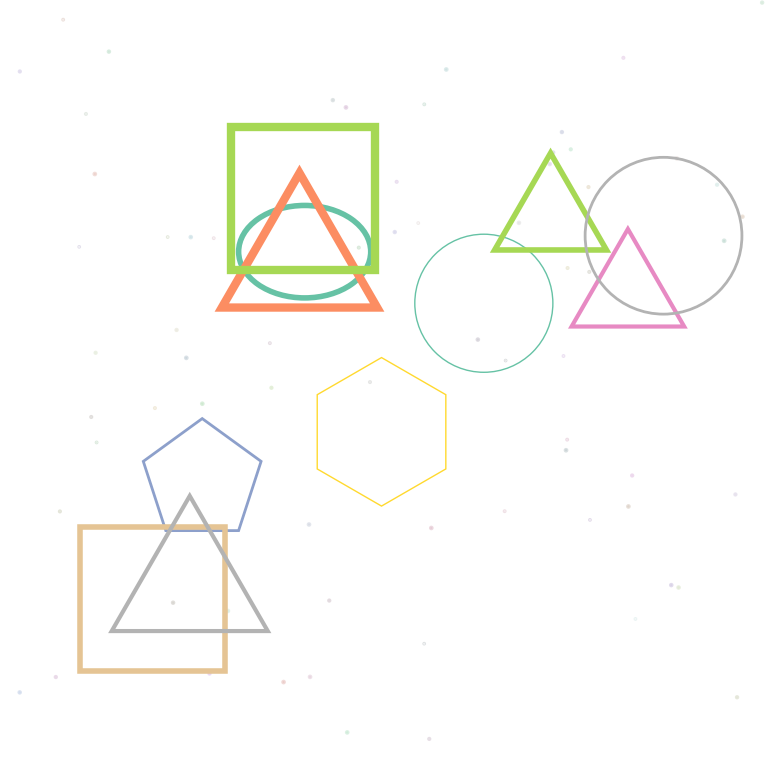[{"shape": "oval", "thickness": 2, "radius": 0.43, "center": [0.396, 0.673]}, {"shape": "circle", "thickness": 0.5, "radius": 0.45, "center": [0.628, 0.606]}, {"shape": "triangle", "thickness": 3, "radius": 0.58, "center": [0.389, 0.659]}, {"shape": "pentagon", "thickness": 1, "radius": 0.4, "center": [0.263, 0.376]}, {"shape": "triangle", "thickness": 1.5, "radius": 0.42, "center": [0.815, 0.618]}, {"shape": "square", "thickness": 3, "radius": 0.47, "center": [0.394, 0.742]}, {"shape": "triangle", "thickness": 2, "radius": 0.42, "center": [0.715, 0.717]}, {"shape": "hexagon", "thickness": 0.5, "radius": 0.48, "center": [0.495, 0.439]}, {"shape": "square", "thickness": 2, "radius": 0.47, "center": [0.198, 0.222]}, {"shape": "triangle", "thickness": 1.5, "radius": 0.58, "center": [0.246, 0.239]}, {"shape": "circle", "thickness": 1, "radius": 0.51, "center": [0.862, 0.694]}]